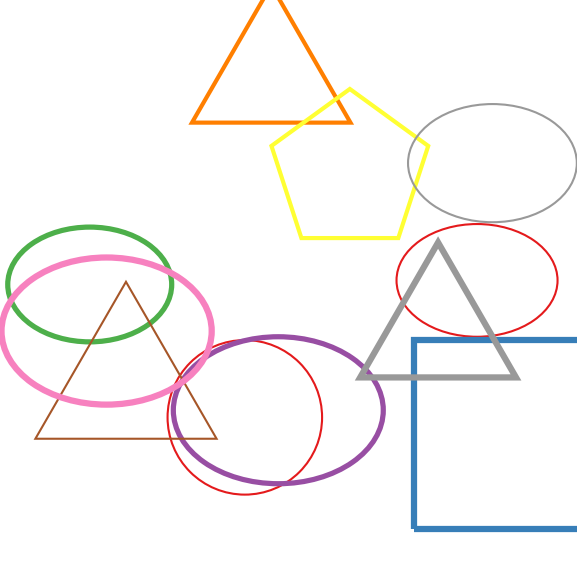[{"shape": "oval", "thickness": 1, "radius": 0.7, "center": [0.826, 0.514]}, {"shape": "circle", "thickness": 1, "radius": 0.67, "center": [0.424, 0.276]}, {"shape": "square", "thickness": 3, "radius": 0.82, "center": [0.881, 0.246]}, {"shape": "oval", "thickness": 2.5, "radius": 0.71, "center": [0.155, 0.507]}, {"shape": "oval", "thickness": 2.5, "radius": 0.91, "center": [0.482, 0.289]}, {"shape": "triangle", "thickness": 2, "radius": 0.79, "center": [0.47, 0.866]}, {"shape": "pentagon", "thickness": 2, "radius": 0.71, "center": [0.606, 0.702]}, {"shape": "triangle", "thickness": 1, "radius": 0.91, "center": [0.218, 0.33]}, {"shape": "oval", "thickness": 3, "radius": 0.91, "center": [0.185, 0.426]}, {"shape": "triangle", "thickness": 3, "radius": 0.78, "center": [0.759, 0.423]}, {"shape": "oval", "thickness": 1, "radius": 0.73, "center": [0.853, 0.717]}]